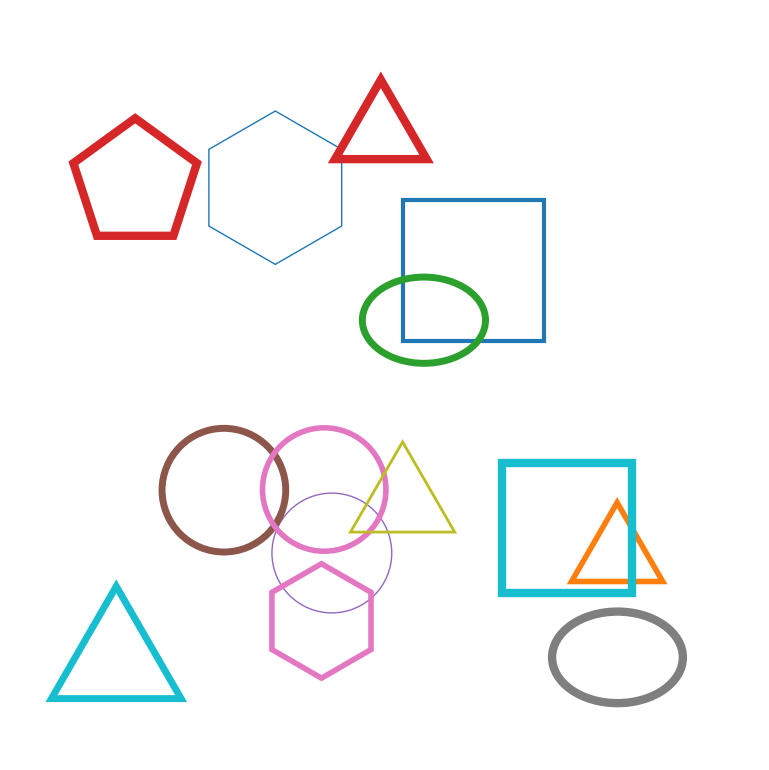[{"shape": "hexagon", "thickness": 0.5, "radius": 0.5, "center": [0.358, 0.756]}, {"shape": "square", "thickness": 1.5, "radius": 0.46, "center": [0.615, 0.649]}, {"shape": "triangle", "thickness": 2, "radius": 0.34, "center": [0.801, 0.279]}, {"shape": "oval", "thickness": 2.5, "radius": 0.4, "center": [0.551, 0.584]}, {"shape": "pentagon", "thickness": 3, "radius": 0.42, "center": [0.176, 0.762]}, {"shape": "triangle", "thickness": 3, "radius": 0.34, "center": [0.495, 0.828]}, {"shape": "circle", "thickness": 0.5, "radius": 0.39, "center": [0.431, 0.282]}, {"shape": "circle", "thickness": 2.5, "radius": 0.4, "center": [0.291, 0.363]}, {"shape": "hexagon", "thickness": 2, "radius": 0.37, "center": [0.417, 0.194]}, {"shape": "circle", "thickness": 2, "radius": 0.4, "center": [0.421, 0.364]}, {"shape": "oval", "thickness": 3, "radius": 0.42, "center": [0.802, 0.146]}, {"shape": "triangle", "thickness": 1, "radius": 0.39, "center": [0.523, 0.348]}, {"shape": "triangle", "thickness": 2.5, "radius": 0.49, "center": [0.151, 0.141]}, {"shape": "square", "thickness": 3, "radius": 0.42, "center": [0.736, 0.314]}]